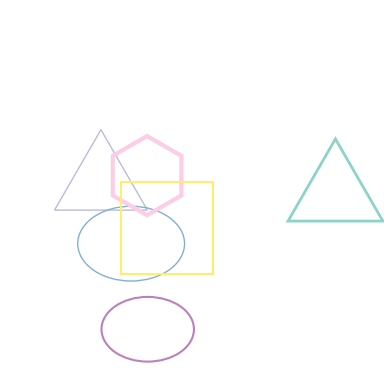[{"shape": "triangle", "thickness": 2, "radius": 0.71, "center": [0.871, 0.497]}, {"shape": "triangle", "thickness": 1, "radius": 0.7, "center": [0.262, 0.524]}, {"shape": "oval", "thickness": 1, "radius": 0.69, "center": [0.341, 0.367]}, {"shape": "hexagon", "thickness": 3, "radius": 0.51, "center": [0.382, 0.544]}, {"shape": "oval", "thickness": 1.5, "radius": 0.6, "center": [0.384, 0.145]}, {"shape": "square", "thickness": 1.5, "radius": 0.6, "center": [0.433, 0.408]}]